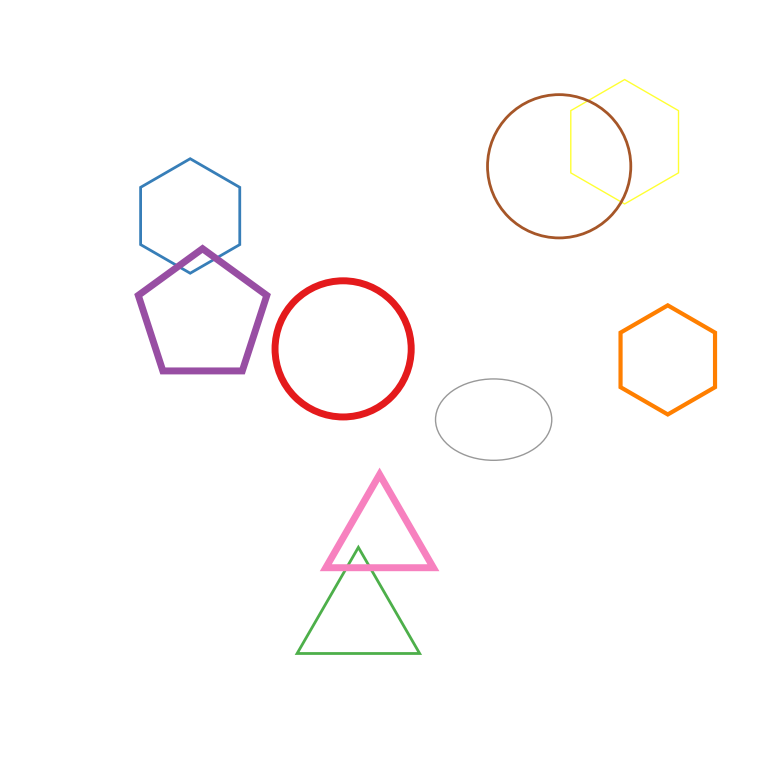[{"shape": "circle", "thickness": 2.5, "radius": 0.44, "center": [0.446, 0.547]}, {"shape": "hexagon", "thickness": 1, "radius": 0.37, "center": [0.247, 0.72]}, {"shape": "triangle", "thickness": 1, "radius": 0.46, "center": [0.465, 0.197]}, {"shape": "pentagon", "thickness": 2.5, "radius": 0.44, "center": [0.263, 0.589]}, {"shape": "hexagon", "thickness": 1.5, "radius": 0.35, "center": [0.867, 0.533]}, {"shape": "hexagon", "thickness": 0.5, "radius": 0.4, "center": [0.811, 0.816]}, {"shape": "circle", "thickness": 1, "radius": 0.47, "center": [0.726, 0.784]}, {"shape": "triangle", "thickness": 2.5, "radius": 0.4, "center": [0.493, 0.303]}, {"shape": "oval", "thickness": 0.5, "radius": 0.38, "center": [0.641, 0.455]}]